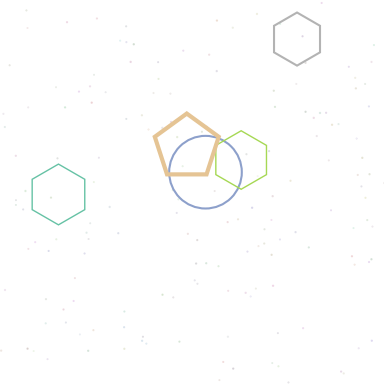[{"shape": "hexagon", "thickness": 1, "radius": 0.39, "center": [0.152, 0.495]}, {"shape": "circle", "thickness": 1.5, "radius": 0.47, "center": [0.534, 0.553]}, {"shape": "hexagon", "thickness": 1, "radius": 0.38, "center": [0.626, 0.584]}, {"shape": "pentagon", "thickness": 3, "radius": 0.44, "center": [0.485, 0.618]}, {"shape": "hexagon", "thickness": 1.5, "radius": 0.34, "center": [0.771, 0.899]}]